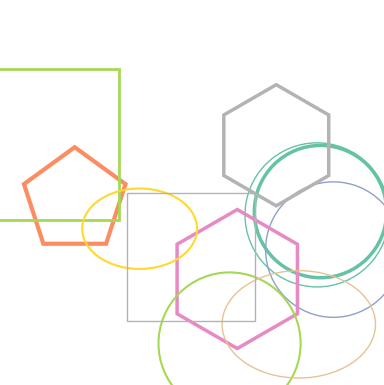[{"shape": "circle", "thickness": 1, "radius": 0.94, "center": [0.824, 0.442]}, {"shape": "circle", "thickness": 2.5, "radius": 0.86, "center": [0.832, 0.45]}, {"shape": "pentagon", "thickness": 3, "radius": 0.69, "center": [0.194, 0.479]}, {"shape": "circle", "thickness": 1, "radius": 0.88, "center": [0.866, 0.352]}, {"shape": "hexagon", "thickness": 2.5, "radius": 0.9, "center": [0.616, 0.275]}, {"shape": "circle", "thickness": 1.5, "radius": 0.92, "center": [0.596, 0.108]}, {"shape": "square", "thickness": 2, "radius": 0.98, "center": [0.112, 0.625]}, {"shape": "oval", "thickness": 1.5, "radius": 0.75, "center": [0.363, 0.406]}, {"shape": "oval", "thickness": 1, "radius": 1.0, "center": [0.776, 0.158]}, {"shape": "hexagon", "thickness": 2.5, "radius": 0.79, "center": [0.718, 0.623]}, {"shape": "square", "thickness": 1, "radius": 0.83, "center": [0.497, 0.333]}]